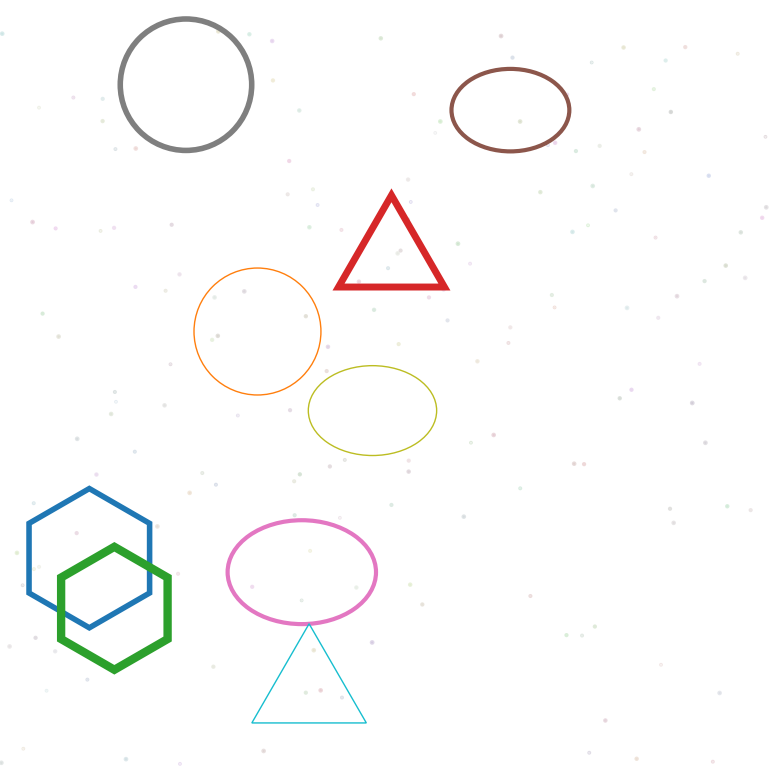[{"shape": "hexagon", "thickness": 2, "radius": 0.45, "center": [0.116, 0.275]}, {"shape": "circle", "thickness": 0.5, "radius": 0.41, "center": [0.334, 0.569]}, {"shape": "hexagon", "thickness": 3, "radius": 0.4, "center": [0.149, 0.21]}, {"shape": "triangle", "thickness": 2.5, "radius": 0.4, "center": [0.508, 0.667]}, {"shape": "oval", "thickness": 1.5, "radius": 0.38, "center": [0.663, 0.857]}, {"shape": "oval", "thickness": 1.5, "radius": 0.48, "center": [0.392, 0.257]}, {"shape": "circle", "thickness": 2, "radius": 0.43, "center": [0.242, 0.89]}, {"shape": "oval", "thickness": 0.5, "radius": 0.42, "center": [0.484, 0.467]}, {"shape": "triangle", "thickness": 0.5, "radius": 0.43, "center": [0.401, 0.104]}]